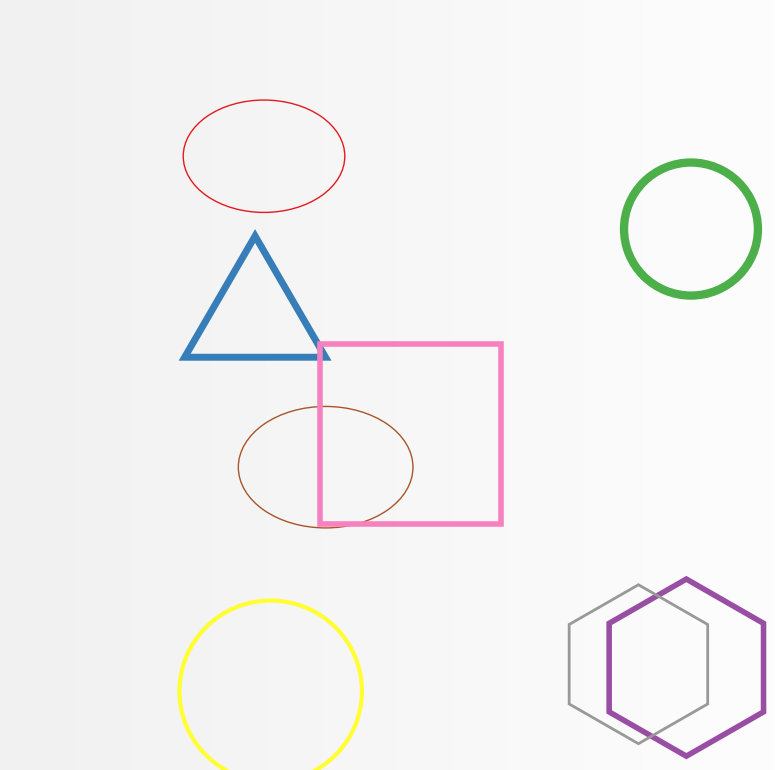[{"shape": "oval", "thickness": 0.5, "radius": 0.52, "center": [0.341, 0.797]}, {"shape": "triangle", "thickness": 2.5, "radius": 0.52, "center": [0.329, 0.589]}, {"shape": "circle", "thickness": 3, "radius": 0.43, "center": [0.892, 0.703]}, {"shape": "hexagon", "thickness": 2, "radius": 0.57, "center": [0.886, 0.133]}, {"shape": "circle", "thickness": 1.5, "radius": 0.59, "center": [0.349, 0.102]}, {"shape": "oval", "thickness": 0.5, "radius": 0.56, "center": [0.42, 0.393]}, {"shape": "square", "thickness": 2, "radius": 0.58, "center": [0.53, 0.436]}, {"shape": "hexagon", "thickness": 1, "radius": 0.52, "center": [0.824, 0.137]}]